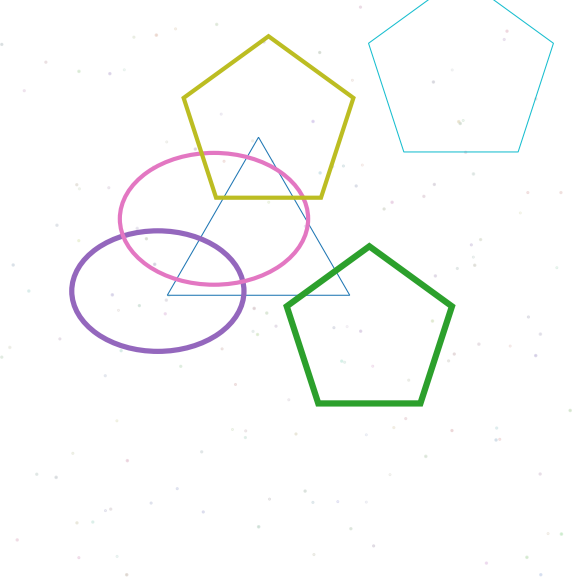[{"shape": "triangle", "thickness": 0.5, "radius": 0.91, "center": [0.448, 0.579]}, {"shape": "pentagon", "thickness": 3, "radius": 0.75, "center": [0.64, 0.422]}, {"shape": "oval", "thickness": 2.5, "radius": 0.75, "center": [0.273, 0.495]}, {"shape": "oval", "thickness": 2, "radius": 0.82, "center": [0.371, 0.62]}, {"shape": "pentagon", "thickness": 2, "radius": 0.77, "center": [0.465, 0.782]}, {"shape": "pentagon", "thickness": 0.5, "radius": 0.84, "center": [0.798, 0.872]}]